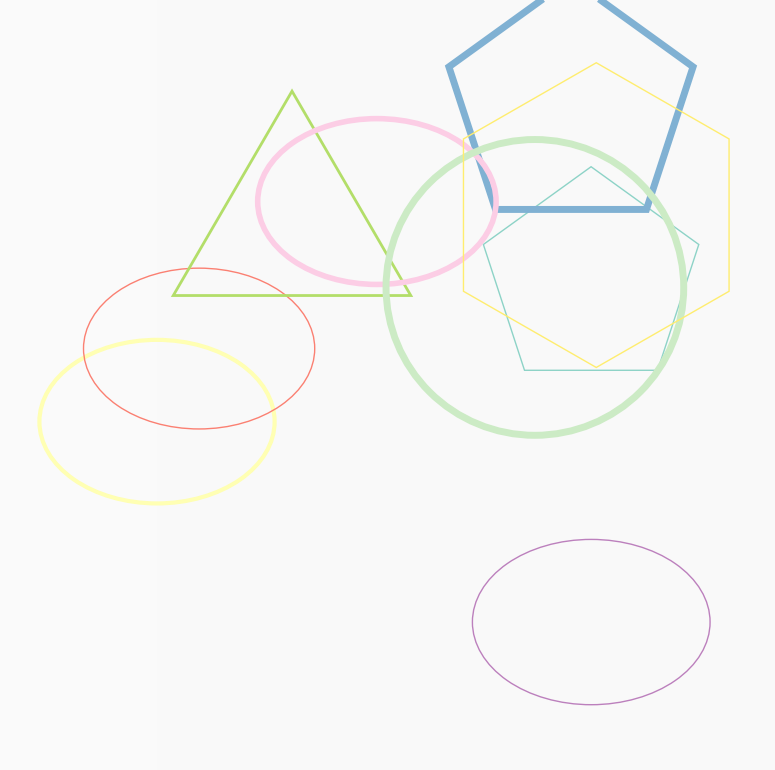[{"shape": "pentagon", "thickness": 0.5, "radius": 0.73, "center": [0.763, 0.637]}, {"shape": "oval", "thickness": 1.5, "radius": 0.76, "center": [0.203, 0.452]}, {"shape": "oval", "thickness": 0.5, "radius": 0.75, "center": [0.257, 0.547]}, {"shape": "pentagon", "thickness": 2.5, "radius": 0.83, "center": [0.737, 0.862]}, {"shape": "triangle", "thickness": 1, "radius": 0.88, "center": [0.377, 0.705]}, {"shape": "oval", "thickness": 2, "radius": 0.77, "center": [0.486, 0.738]}, {"shape": "oval", "thickness": 0.5, "radius": 0.77, "center": [0.763, 0.192]}, {"shape": "circle", "thickness": 2.5, "radius": 0.96, "center": [0.69, 0.627]}, {"shape": "hexagon", "thickness": 0.5, "radius": 0.99, "center": [0.769, 0.721]}]